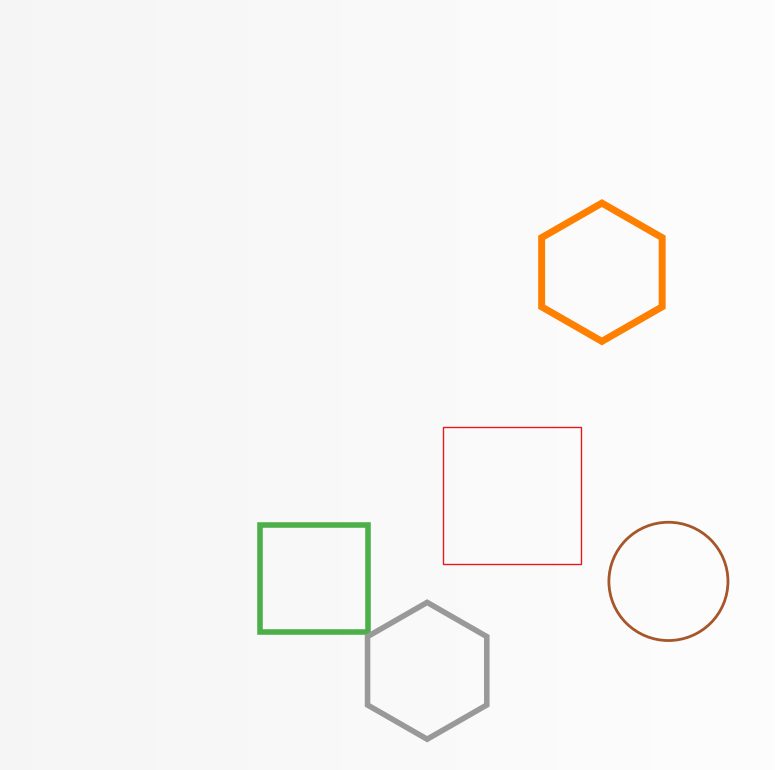[{"shape": "square", "thickness": 0.5, "radius": 0.45, "center": [0.661, 0.357]}, {"shape": "square", "thickness": 2, "radius": 0.35, "center": [0.405, 0.248]}, {"shape": "hexagon", "thickness": 2.5, "radius": 0.45, "center": [0.777, 0.646]}, {"shape": "circle", "thickness": 1, "radius": 0.38, "center": [0.862, 0.245]}, {"shape": "hexagon", "thickness": 2, "radius": 0.44, "center": [0.551, 0.129]}]